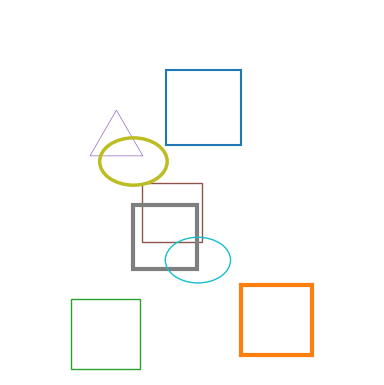[{"shape": "square", "thickness": 1.5, "radius": 0.49, "center": [0.528, 0.72]}, {"shape": "square", "thickness": 3, "radius": 0.46, "center": [0.719, 0.169]}, {"shape": "square", "thickness": 1, "radius": 0.45, "center": [0.273, 0.133]}, {"shape": "triangle", "thickness": 0.5, "radius": 0.4, "center": [0.302, 0.635]}, {"shape": "square", "thickness": 1, "radius": 0.39, "center": [0.446, 0.448]}, {"shape": "square", "thickness": 3, "radius": 0.41, "center": [0.428, 0.384]}, {"shape": "oval", "thickness": 2.5, "radius": 0.44, "center": [0.347, 0.58]}, {"shape": "oval", "thickness": 1, "radius": 0.42, "center": [0.514, 0.324]}]